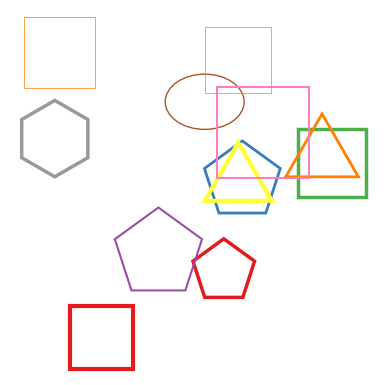[{"shape": "square", "thickness": 3, "radius": 0.41, "center": [0.264, 0.124]}, {"shape": "pentagon", "thickness": 2.5, "radius": 0.42, "center": [0.581, 0.296]}, {"shape": "pentagon", "thickness": 2, "radius": 0.52, "center": [0.629, 0.53]}, {"shape": "square", "thickness": 2.5, "radius": 0.44, "center": [0.863, 0.577]}, {"shape": "pentagon", "thickness": 1.5, "radius": 0.6, "center": [0.411, 0.342]}, {"shape": "triangle", "thickness": 2, "radius": 0.54, "center": [0.837, 0.595]}, {"shape": "square", "thickness": 0.5, "radius": 0.46, "center": [0.154, 0.864]}, {"shape": "triangle", "thickness": 3, "radius": 0.5, "center": [0.619, 0.529]}, {"shape": "oval", "thickness": 1, "radius": 0.51, "center": [0.532, 0.736]}, {"shape": "square", "thickness": 1.5, "radius": 0.6, "center": [0.683, 0.656]}, {"shape": "hexagon", "thickness": 2.5, "radius": 0.5, "center": [0.142, 0.64]}, {"shape": "square", "thickness": 0.5, "radius": 0.43, "center": [0.619, 0.845]}]